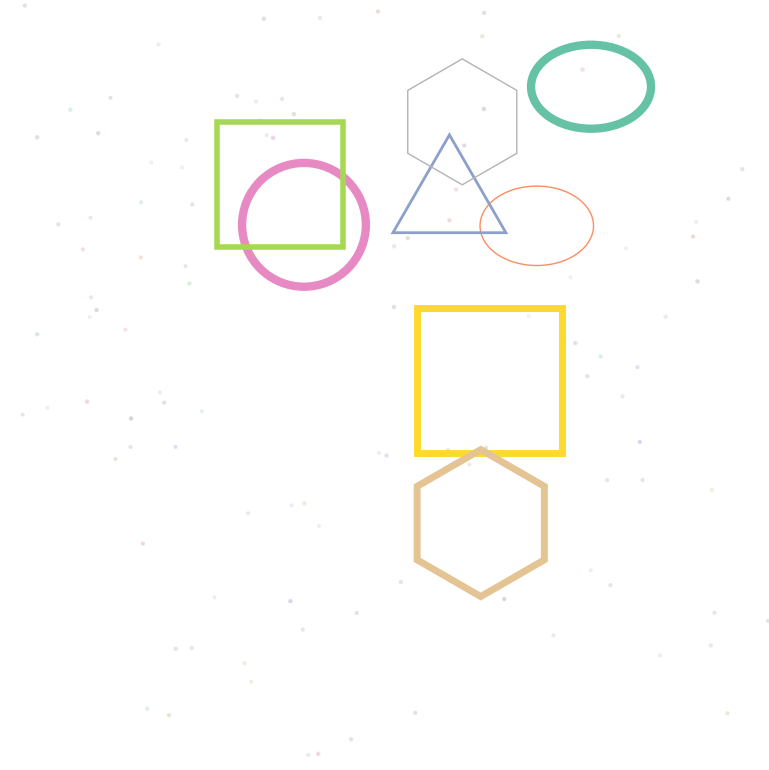[{"shape": "oval", "thickness": 3, "radius": 0.39, "center": [0.768, 0.887]}, {"shape": "oval", "thickness": 0.5, "radius": 0.37, "center": [0.697, 0.707]}, {"shape": "triangle", "thickness": 1, "radius": 0.42, "center": [0.584, 0.74]}, {"shape": "circle", "thickness": 3, "radius": 0.4, "center": [0.395, 0.708]}, {"shape": "square", "thickness": 2, "radius": 0.41, "center": [0.364, 0.76]}, {"shape": "square", "thickness": 2.5, "radius": 0.47, "center": [0.636, 0.506]}, {"shape": "hexagon", "thickness": 2.5, "radius": 0.48, "center": [0.624, 0.321]}, {"shape": "hexagon", "thickness": 0.5, "radius": 0.41, "center": [0.6, 0.842]}]